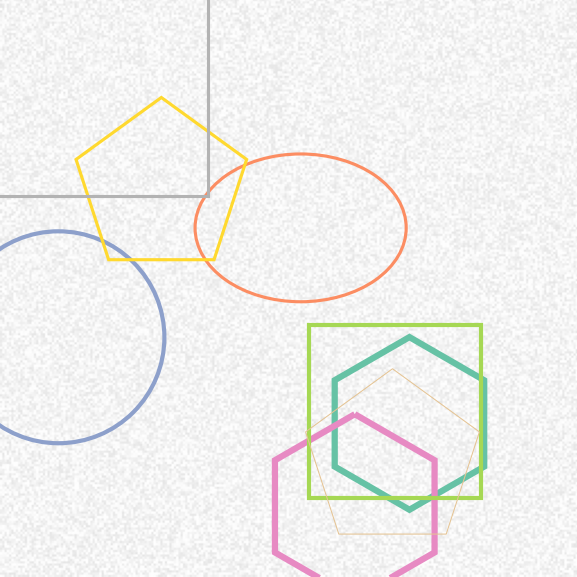[{"shape": "hexagon", "thickness": 3, "radius": 0.75, "center": [0.709, 0.266]}, {"shape": "oval", "thickness": 1.5, "radius": 0.91, "center": [0.521, 0.605]}, {"shape": "circle", "thickness": 2, "radius": 0.92, "center": [0.101, 0.415]}, {"shape": "hexagon", "thickness": 3, "radius": 0.8, "center": [0.614, 0.122]}, {"shape": "square", "thickness": 2, "radius": 0.75, "center": [0.684, 0.287]}, {"shape": "pentagon", "thickness": 1.5, "radius": 0.78, "center": [0.279, 0.675]}, {"shape": "pentagon", "thickness": 0.5, "radius": 0.79, "center": [0.68, 0.202]}, {"shape": "square", "thickness": 1.5, "radius": 0.94, "center": [0.171, 0.849]}]